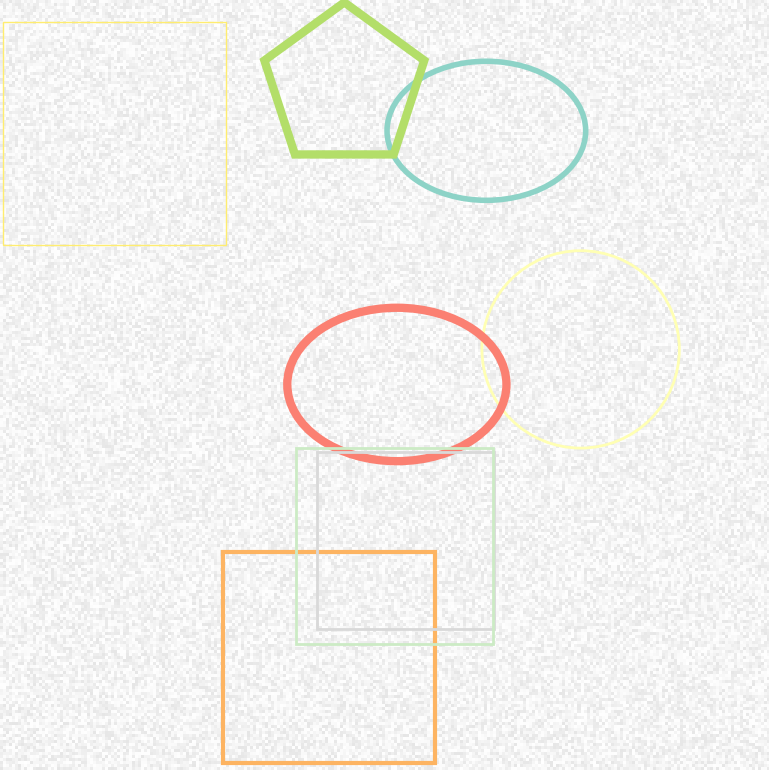[{"shape": "oval", "thickness": 2, "radius": 0.64, "center": [0.632, 0.83]}, {"shape": "circle", "thickness": 1, "radius": 0.64, "center": [0.754, 0.546]}, {"shape": "oval", "thickness": 3, "radius": 0.71, "center": [0.515, 0.501]}, {"shape": "square", "thickness": 1.5, "radius": 0.69, "center": [0.427, 0.146]}, {"shape": "pentagon", "thickness": 3, "radius": 0.55, "center": [0.447, 0.888]}, {"shape": "square", "thickness": 1, "radius": 0.58, "center": [0.526, 0.298]}, {"shape": "square", "thickness": 1, "radius": 0.64, "center": [0.513, 0.291]}, {"shape": "square", "thickness": 0.5, "radius": 0.73, "center": [0.149, 0.827]}]